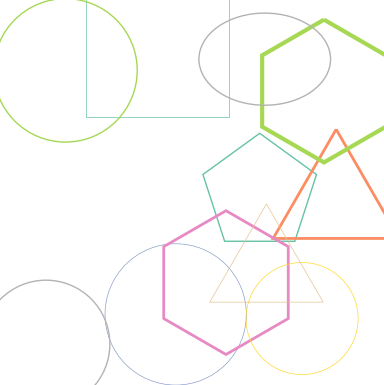[{"shape": "square", "thickness": 0.5, "radius": 0.93, "center": [0.409, 0.88]}, {"shape": "pentagon", "thickness": 1, "radius": 0.78, "center": [0.675, 0.499]}, {"shape": "triangle", "thickness": 2, "radius": 0.94, "center": [0.873, 0.475]}, {"shape": "circle", "thickness": 0.5, "radius": 0.92, "center": [0.456, 0.183]}, {"shape": "hexagon", "thickness": 2, "radius": 0.93, "center": [0.587, 0.266]}, {"shape": "circle", "thickness": 1, "radius": 0.93, "center": [0.17, 0.817]}, {"shape": "hexagon", "thickness": 3, "radius": 0.93, "center": [0.842, 0.764]}, {"shape": "circle", "thickness": 0.5, "radius": 0.73, "center": [0.785, 0.173]}, {"shape": "triangle", "thickness": 0.5, "radius": 0.85, "center": [0.692, 0.3]}, {"shape": "circle", "thickness": 1, "radius": 0.83, "center": [0.119, 0.106]}, {"shape": "oval", "thickness": 1, "radius": 0.85, "center": [0.688, 0.846]}]